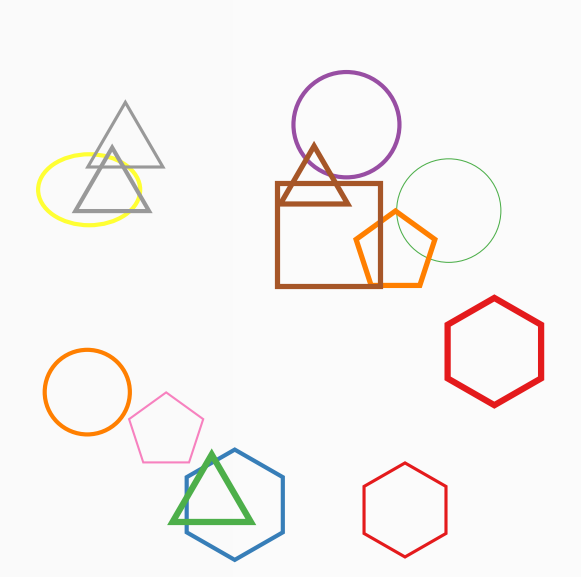[{"shape": "hexagon", "thickness": 3, "radius": 0.46, "center": [0.851, 0.39]}, {"shape": "hexagon", "thickness": 1.5, "radius": 0.41, "center": [0.697, 0.116]}, {"shape": "hexagon", "thickness": 2, "radius": 0.48, "center": [0.404, 0.125]}, {"shape": "circle", "thickness": 0.5, "radius": 0.45, "center": [0.772, 0.634]}, {"shape": "triangle", "thickness": 3, "radius": 0.39, "center": [0.364, 0.134]}, {"shape": "circle", "thickness": 2, "radius": 0.46, "center": [0.596, 0.783]}, {"shape": "circle", "thickness": 2, "radius": 0.37, "center": [0.15, 0.32]}, {"shape": "pentagon", "thickness": 2.5, "radius": 0.36, "center": [0.68, 0.563]}, {"shape": "oval", "thickness": 2, "radius": 0.44, "center": [0.153, 0.671]}, {"shape": "triangle", "thickness": 2.5, "radius": 0.33, "center": [0.54, 0.679]}, {"shape": "square", "thickness": 2.5, "radius": 0.44, "center": [0.566, 0.593]}, {"shape": "pentagon", "thickness": 1, "radius": 0.34, "center": [0.286, 0.253]}, {"shape": "triangle", "thickness": 2, "radius": 0.37, "center": [0.193, 0.67]}, {"shape": "triangle", "thickness": 1.5, "radius": 0.37, "center": [0.216, 0.747]}]